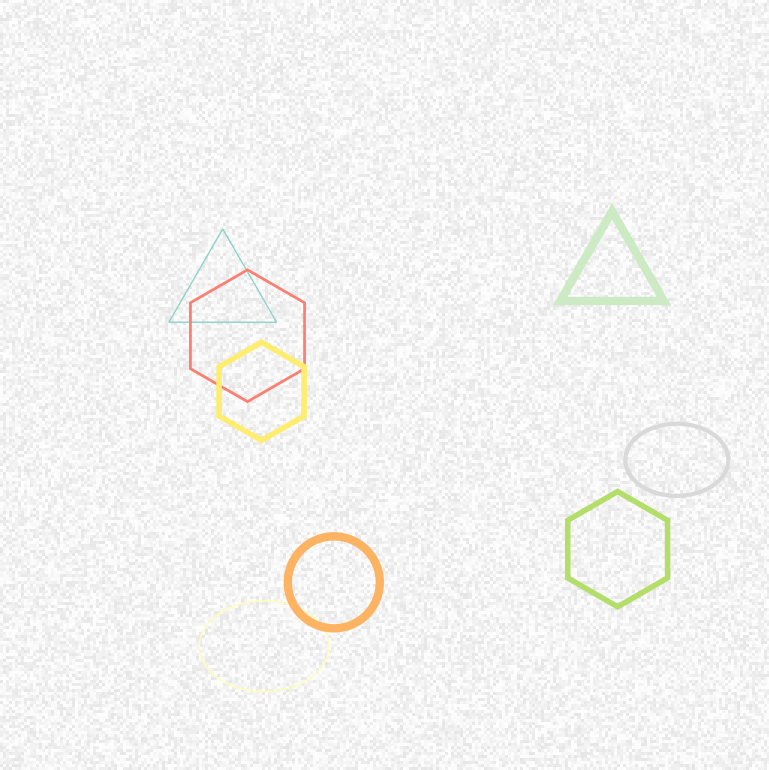[{"shape": "triangle", "thickness": 0.5, "radius": 0.4, "center": [0.289, 0.622]}, {"shape": "oval", "thickness": 0.5, "radius": 0.42, "center": [0.343, 0.161]}, {"shape": "hexagon", "thickness": 1, "radius": 0.43, "center": [0.321, 0.564]}, {"shape": "circle", "thickness": 3, "radius": 0.3, "center": [0.434, 0.244]}, {"shape": "hexagon", "thickness": 2, "radius": 0.37, "center": [0.802, 0.287]}, {"shape": "oval", "thickness": 1.5, "radius": 0.33, "center": [0.879, 0.403]}, {"shape": "triangle", "thickness": 3, "radius": 0.39, "center": [0.795, 0.648]}, {"shape": "hexagon", "thickness": 2, "radius": 0.32, "center": [0.34, 0.492]}]